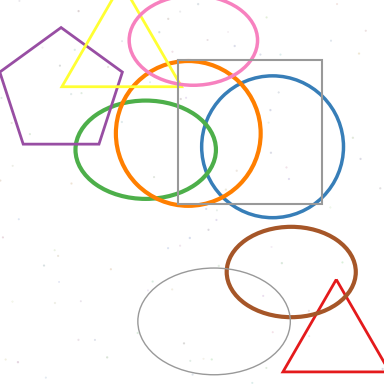[{"shape": "triangle", "thickness": 2, "radius": 0.8, "center": [0.873, 0.114]}, {"shape": "circle", "thickness": 2.5, "radius": 0.92, "center": [0.708, 0.619]}, {"shape": "oval", "thickness": 3, "radius": 0.91, "center": [0.378, 0.611]}, {"shape": "pentagon", "thickness": 2, "radius": 0.84, "center": [0.159, 0.761]}, {"shape": "circle", "thickness": 3, "radius": 0.94, "center": [0.489, 0.653]}, {"shape": "triangle", "thickness": 2, "radius": 0.9, "center": [0.316, 0.864]}, {"shape": "oval", "thickness": 3, "radius": 0.84, "center": [0.756, 0.293]}, {"shape": "oval", "thickness": 2.5, "radius": 0.83, "center": [0.502, 0.895]}, {"shape": "square", "thickness": 1.5, "radius": 0.94, "center": [0.649, 0.657]}, {"shape": "oval", "thickness": 1, "radius": 0.99, "center": [0.556, 0.165]}]